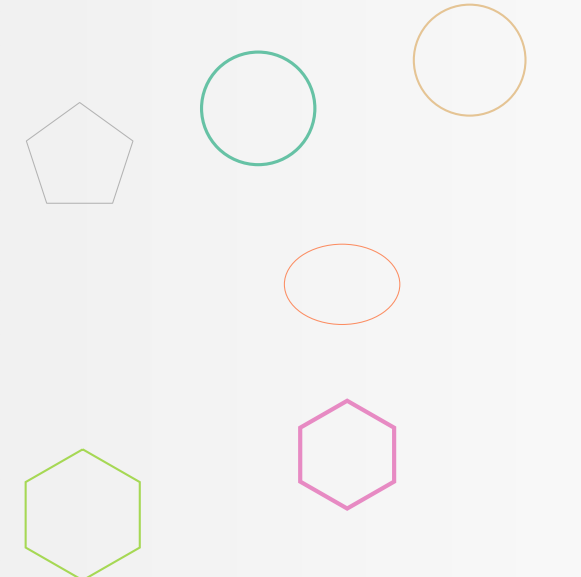[{"shape": "circle", "thickness": 1.5, "radius": 0.49, "center": [0.444, 0.811]}, {"shape": "oval", "thickness": 0.5, "radius": 0.5, "center": [0.589, 0.507]}, {"shape": "hexagon", "thickness": 2, "radius": 0.47, "center": [0.597, 0.212]}, {"shape": "hexagon", "thickness": 1, "radius": 0.57, "center": [0.142, 0.108]}, {"shape": "circle", "thickness": 1, "radius": 0.48, "center": [0.808, 0.895]}, {"shape": "pentagon", "thickness": 0.5, "radius": 0.48, "center": [0.137, 0.725]}]